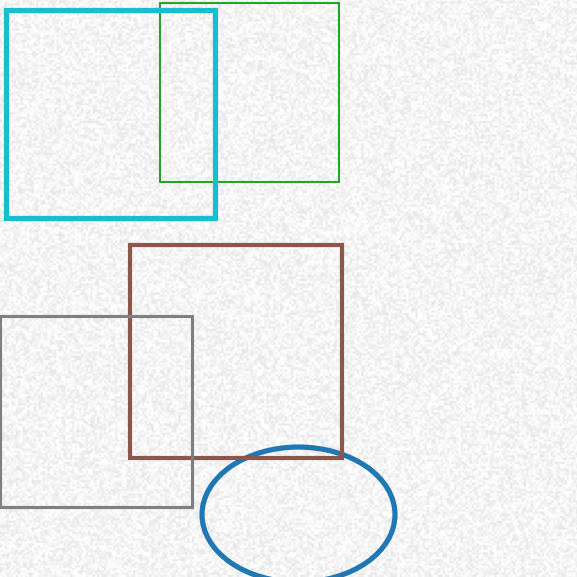[{"shape": "oval", "thickness": 2.5, "radius": 0.84, "center": [0.517, 0.108]}, {"shape": "square", "thickness": 1, "radius": 0.77, "center": [0.432, 0.839]}, {"shape": "square", "thickness": 2, "radius": 0.92, "center": [0.409, 0.391]}, {"shape": "square", "thickness": 1.5, "radius": 0.83, "center": [0.166, 0.287]}, {"shape": "square", "thickness": 2.5, "radius": 0.9, "center": [0.191, 0.802]}]